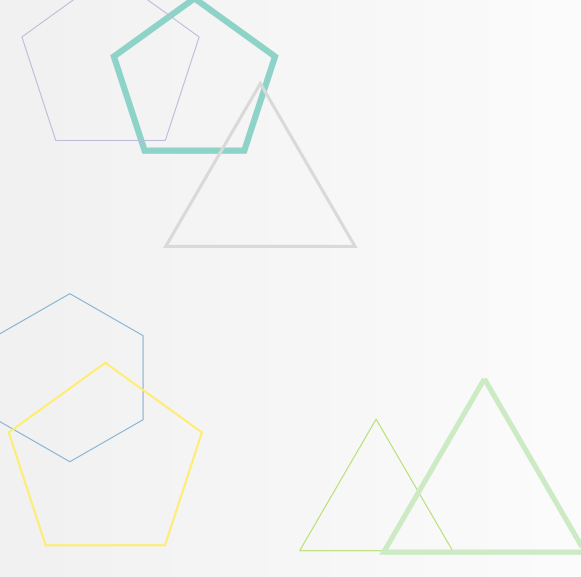[{"shape": "pentagon", "thickness": 3, "radius": 0.73, "center": [0.335, 0.856]}, {"shape": "pentagon", "thickness": 0.5, "radius": 0.8, "center": [0.19, 0.886]}, {"shape": "hexagon", "thickness": 0.5, "radius": 0.73, "center": [0.12, 0.345]}, {"shape": "triangle", "thickness": 0.5, "radius": 0.76, "center": [0.647, 0.121]}, {"shape": "triangle", "thickness": 1.5, "radius": 0.94, "center": [0.448, 0.666]}, {"shape": "triangle", "thickness": 2.5, "radius": 1.0, "center": [0.833, 0.143]}, {"shape": "pentagon", "thickness": 1, "radius": 0.87, "center": [0.181, 0.196]}]